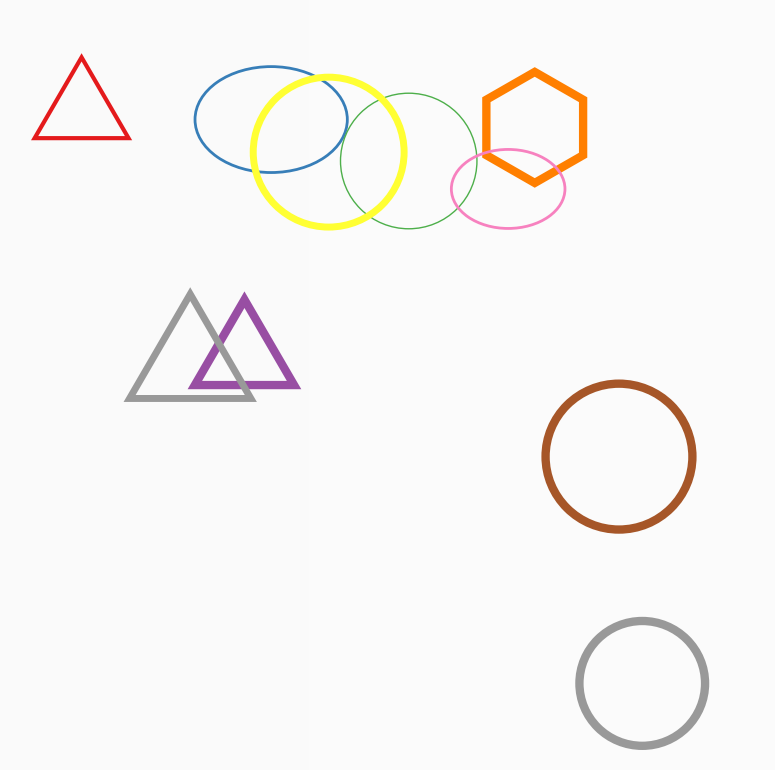[{"shape": "triangle", "thickness": 1.5, "radius": 0.35, "center": [0.105, 0.856]}, {"shape": "oval", "thickness": 1, "radius": 0.49, "center": [0.35, 0.845]}, {"shape": "circle", "thickness": 0.5, "radius": 0.44, "center": [0.527, 0.791]}, {"shape": "triangle", "thickness": 3, "radius": 0.37, "center": [0.315, 0.537]}, {"shape": "hexagon", "thickness": 3, "radius": 0.36, "center": [0.69, 0.834]}, {"shape": "circle", "thickness": 2.5, "radius": 0.49, "center": [0.424, 0.802]}, {"shape": "circle", "thickness": 3, "radius": 0.47, "center": [0.799, 0.407]}, {"shape": "oval", "thickness": 1, "radius": 0.37, "center": [0.656, 0.755]}, {"shape": "circle", "thickness": 3, "radius": 0.41, "center": [0.829, 0.112]}, {"shape": "triangle", "thickness": 2.5, "radius": 0.45, "center": [0.245, 0.528]}]